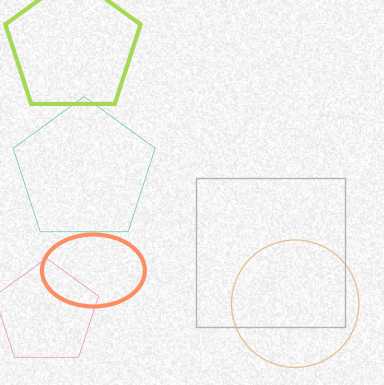[{"shape": "pentagon", "thickness": 0.5, "radius": 0.97, "center": [0.219, 0.555]}, {"shape": "oval", "thickness": 3, "radius": 0.67, "center": [0.243, 0.297]}, {"shape": "pentagon", "thickness": 0.5, "radius": 0.71, "center": [0.121, 0.187]}, {"shape": "pentagon", "thickness": 3, "radius": 0.92, "center": [0.19, 0.879]}, {"shape": "circle", "thickness": 1, "radius": 0.83, "center": [0.767, 0.211]}, {"shape": "square", "thickness": 1, "radius": 0.97, "center": [0.703, 0.345]}]